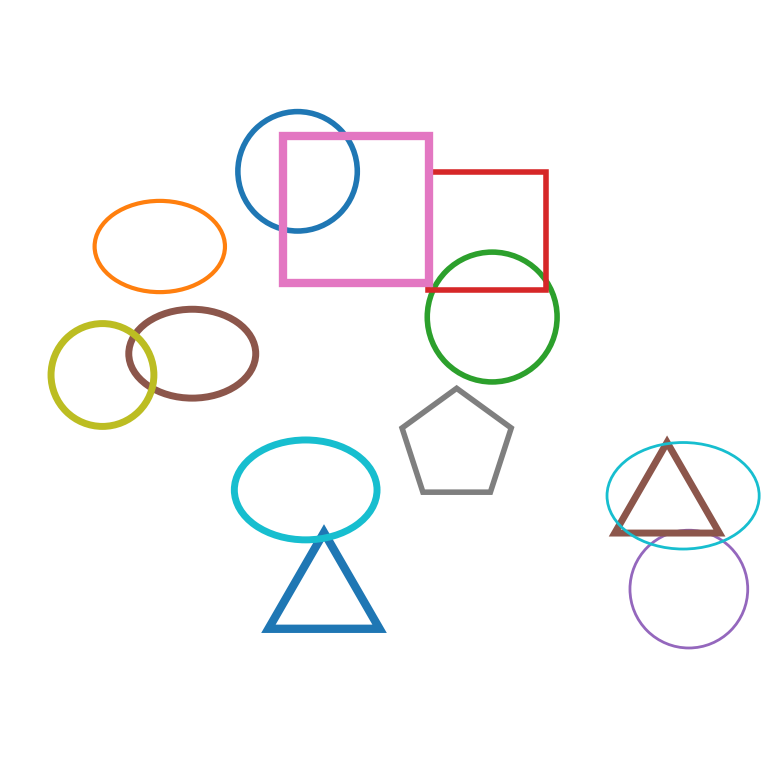[{"shape": "circle", "thickness": 2, "radius": 0.39, "center": [0.386, 0.778]}, {"shape": "triangle", "thickness": 3, "radius": 0.42, "center": [0.421, 0.225]}, {"shape": "oval", "thickness": 1.5, "radius": 0.42, "center": [0.208, 0.68]}, {"shape": "circle", "thickness": 2, "radius": 0.42, "center": [0.639, 0.588]}, {"shape": "square", "thickness": 2, "radius": 0.38, "center": [0.632, 0.7]}, {"shape": "circle", "thickness": 1, "radius": 0.38, "center": [0.895, 0.235]}, {"shape": "oval", "thickness": 2.5, "radius": 0.41, "center": [0.25, 0.541]}, {"shape": "triangle", "thickness": 2.5, "radius": 0.39, "center": [0.866, 0.347]}, {"shape": "square", "thickness": 3, "radius": 0.48, "center": [0.462, 0.728]}, {"shape": "pentagon", "thickness": 2, "radius": 0.37, "center": [0.593, 0.421]}, {"shape": "circle", "thickness": 2.5, "radius": 0.33, "center": [0.133, 0.513]}, {"shape": "oval", "thickness": 2.5, "radius": 0.46, "center": [0.397, 0.364]}, {"shape": "oval", "thickness": 1, "radius": 0.49, "center": [0.887, 0.356]}]